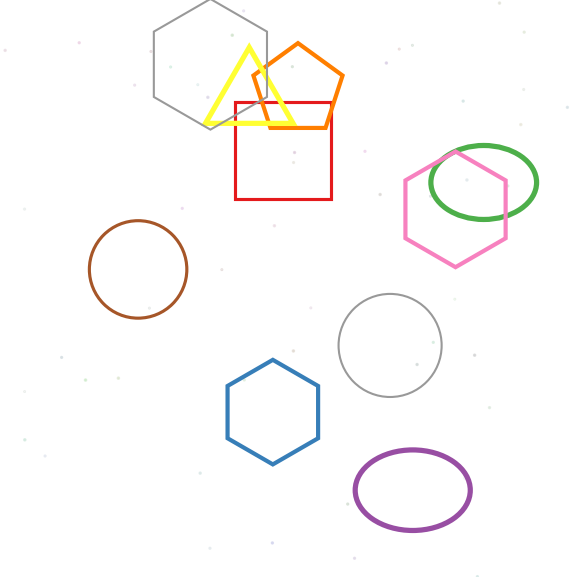[{"shape": "square", "thickness": 1.5, "radius": 0.42, "center": [0.49, 0.738]}, {"shape": "hexagon", "thickness": 2, "radius": 0.45, "center": [0.472, 0.286]}, {"shape": "oval", "thickness": 2.5, "radius": 0.46, "center": [0.838, 0.683]}, {"shape": "oval", "thickness": 2.5, "radius": 0.5, "center": [0.715, 0.15]}, {"shape": "pentagon", "thickness": 2, "radius": 0.41, "center": [0.516, 0.843]}, {"shape": "triangle", "thickness": 2.5, "radius": 0.44, "center": [0.432, 0.829]}, {"shape": "circle", "thickness": 1.5, "radius": 0.42, "center": [0.239, 0.533]}, {"shape": "hexagon", "thickness": 2, "radius": 0.5, "center": [0.789, 0.637]}, {"shape": "circle", "thickness": 1, "radius": 0.45, "center": [0.676, 0.401]}, {"shape": "hexagon", "thickness": 1, "radius": 0.57, "center": [0.364, 0.888]}]